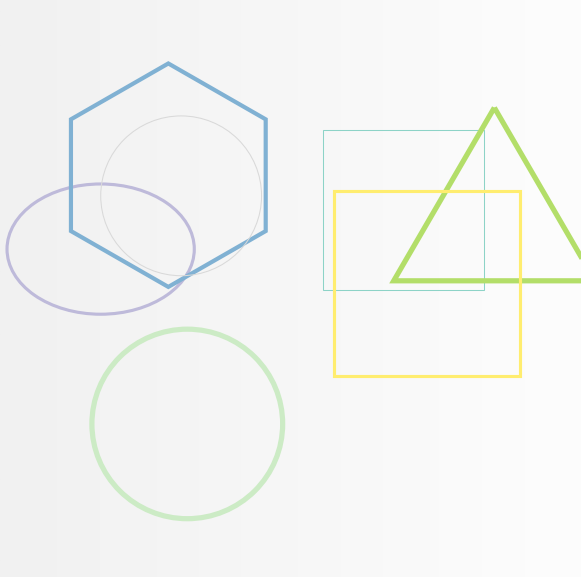[{"shape": "square", "thickness": 0.5, "radius": 0.69, "center": [0.695, 0.636]}, {"shape": "oval", "thickness": 1.5, "radius": 0.81, "center": [0.173, 0.568]}, {"shape": "hexagon", "thickness": 2, "radius": 0.97, "center": [0.29, 0.696]}, {"shape": "triangle", "thickness": 2.5, "radius": 1.0, "center": [0.85, 0.613]}, {"shape": "circle", "thickness": 0.5, "radius": 0.69, "center": [0.312, 0.66]}, {"shape": "circle", "thickness": 2.5, "radius": 0.82, "center": [0.322, 0.265]}, {"shape": "square", "thickness": 1.5, "radius": 0.8, "center": [0.734, 0.508]}]